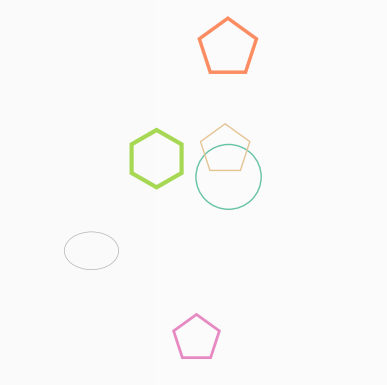[{"shape": "circle", "thickness": 1, "radius": 0.42, "center": [0.59, 0.541]}, {"shape": "pentagon", "thickness": 2.5, "radius": 0.39, "center": [0.588, 0.875]}, {"shape": "pentagon", "thickness": 2, "radius": 0.31, "center": [0.507, 0.121]}, {"shape": "hexagon", "thickness": 3, "radius": 0.37, "center": [0.404, 0.588]}, {"shape": "pentagon", "thickness": 1, "radius": 0.33, "center": [0.581, 0.611]}, {"shape": "oval", "thickness": 0.5, "radius": 0.35, "center": [0.236, 0.349]}]